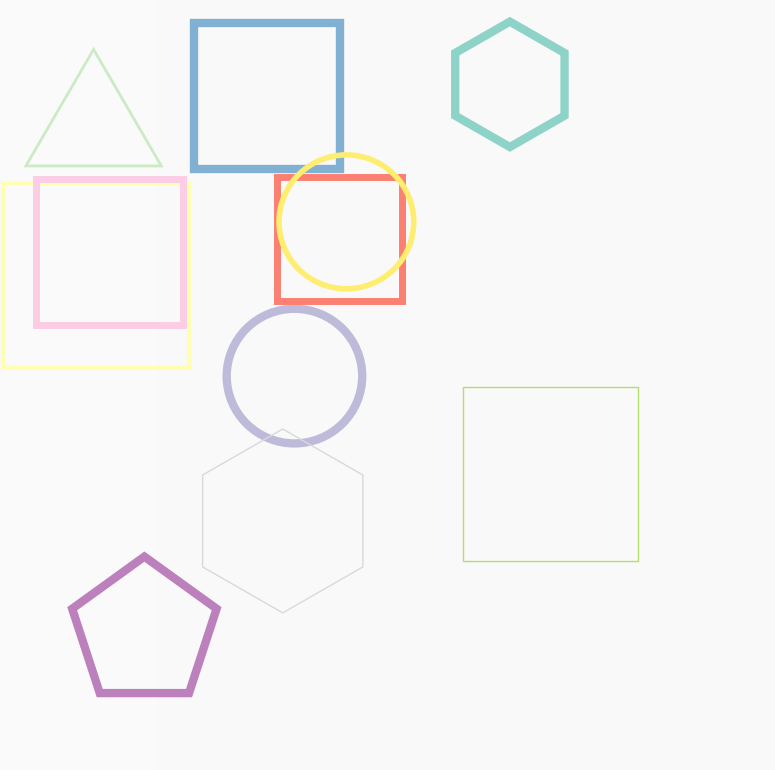[{"shape": "hexagon", "thickness": 3, "radius": 0.41, "center": [0.658, 0.89]}, {"shape": "square", "thickness": 1.5, "radius": 0.6, "center": [0.124, 0.642]}, {"shape": "circle", "thickness": 3, "radius": 0.44, "center": [0.38, 0.512]}, {"shape": "square", "thickness": 2.5, "radius": 0.4, "center": [0.438, 0.69]}, {"shape": "square", "thickness": 3, "radius": 0.47, "center": [0.344, 0.875]}, {"shape": "square", "thickness": 0.5, "radius": 0.56, "center": [0.71, 0.384]}, {"shape": "square", "thickness": 2.5, "radius": 0.47, "center": [0.141, 0.672]}, {"shape": "hexagon", "thickness": 0.5, "radius": 0.6, "center": [0.365, 0.323]}, {"shape": "pentagon", "thickness": 3, "radius": 0.49, "center": [0.186, 0.179]}, {"shape": "triangle", "thickness": 1, "radius": 0.5, "center": [0.121, 0.835]}, {"shape": "circle", "thickness": 2, "radius": 0.43, "center": [0.447, 0.712]}]